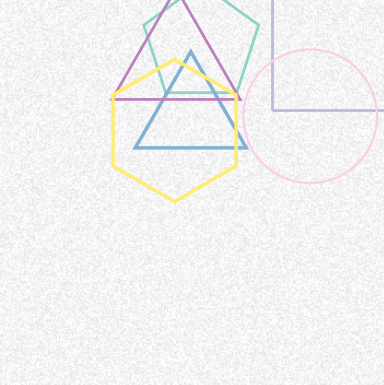[{"shape": "pentagon", "thickness": 2, "radius": 0.78, "center": [0.523, 0.886]}, {"shape": "square", "thickness": 2, "radius": 0.88, "center": [0.883, 0.891]}, {"shape": "triangle", "thickness": 2.5, "radius": 0.83, "center": [0.496, 0.699]}, {"shape": "circle", "thickness": 1.5, "radius": 0.87, "center": [0.806, 0.698]}, {"shape": "triangle", "thickness": 2, "radius": 0.96, "center": [0.457, 0.838]}, {"shape": "hexagon", "thickness": 2.5, "radius": 0.92, "center": [0.453, 0.661]}]